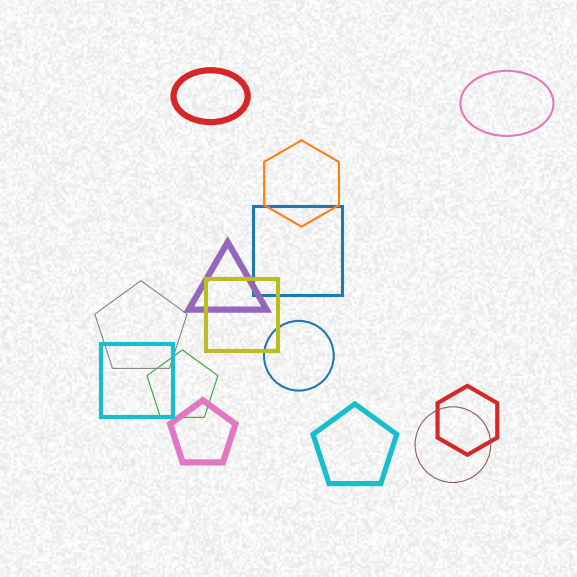[{"shape": "square", "thickness": 1.5, "radius": 0.39, "center": [0.515, 0.565]}, {"shape": "circle", "thickness": 1, "radius": 0.3, "center": [0.518, 0.383]}, {"shape": "hexagon", "thickness": 1, "radius": 0.37, "center": [0.522, 0.681]}, {"shape": "pentagon", "thickness": 0.5, "radius": 0.32, "center": [0.316, 0.329]}, {"shape": "oval", "thickness": 3, "radius": 0.32, "center": [0.365, 0.833]}, {"shape": "hexagon", "thickness": 2, "radius": 0.3, "center": [0.809, 0.271]}, {"shape": "triangle", "thickness": 3, "radius": 0.39, "center": [0.394, 0.502]}, {"shape": "circle", "thickness": 0.5, "radius": 0.33, "center": [0.784, 0.229]}, {"shape": "oval", "thickness": 1, "radius": 0.4, "center": [0.878, 0.82]}, {"shape": "pentagon", "thickness": 3, "radius": 0.3, "center": [0.351, 0.247]}, {"shape": "pentagon", "thickness": 0.5, "radius": 0.42, "center": [0.244, 0.429]}, {"shape": "square", "thickness": 2, "radius": 0.31, "center": [0.419, 0.453]}, {"shape": "pentagon", "thickness": 2.5, "radius": 0.38, "center": [0.615, 0.223]}, {"shape": "square", "thickness": 2, "radius": 0.31, "center": [0.237, 0.34]}]